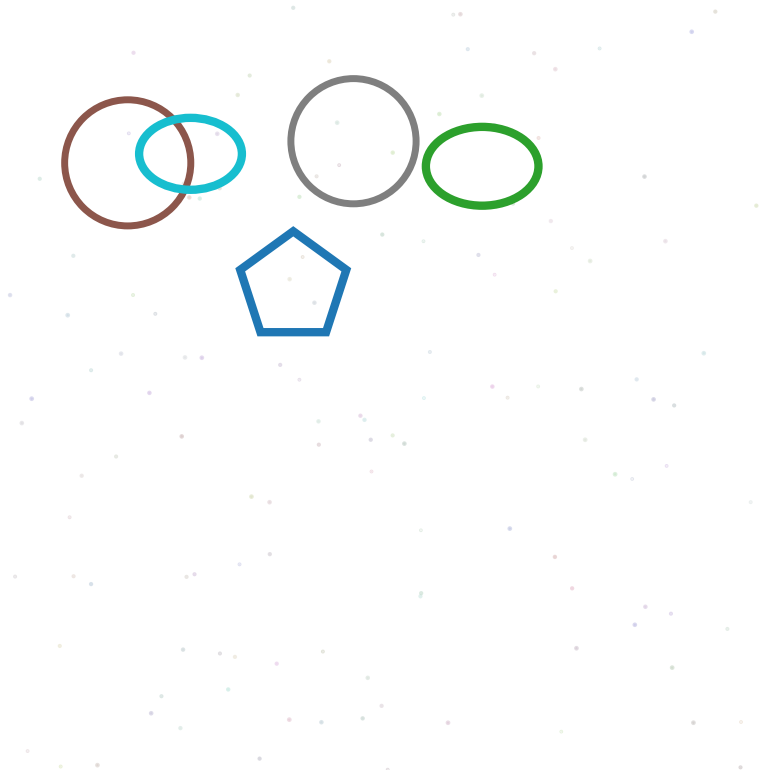[{"shape": "pentagon", "thickness": 3, "radius": 0.36, "center": [0.381, 0.627]}, {"shape": "oval", "thickness": 3, "radius": 0.37, "center": [0.626, 0.784]}, {"shape": "circle", "thickness": 2.5, "radius": 0.41, "center": [0.166, 0.789]}, {"shape": "circle", "thickness": 2.5, "radius": 0.41, "center": [0.459, 0.817]}, {"shape": "oval", "thickness": 3, "radius": 0.33, "center": [0.247, 0.8]}]